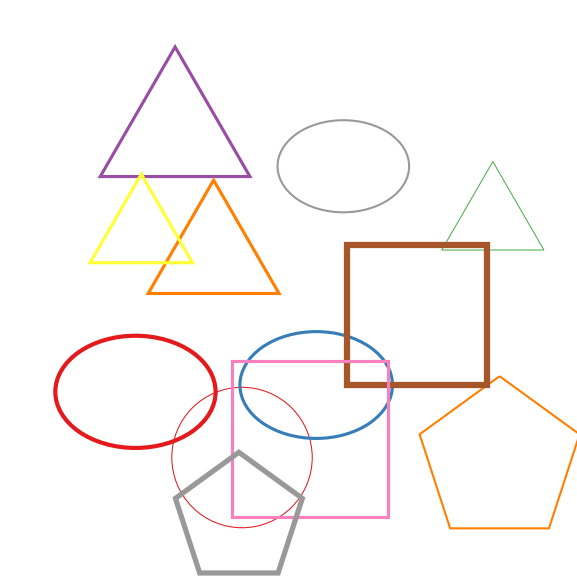[{"shape": "circle", "thickness": 0.5, "radius": 0.61, "center": [0.419, 0.207]}, {"shape": "oval", "thickness": 2, "radius": 0.69, "center": [0.235, 0.321]}, {"shape": "oval", "thickness": 1.5, "radius": 0.66, "center": [0.548, 0.332]}, {"shape": "triangle", "thickness": 0.5, "radius": 0.51, "center": [0.853, 0.617]}, {"shape": "triangle", "thickness": 1.5, "radius": 0.75, "center": [0.303, 0.768]}, {"shape": "pentagon", "thickness": 1, "radius": 0.73, "center": [0.865, 0.202]}, {"shape": "triangle", "thickness": 1.5, "radius": 0.65, "center": [0.37, 0.556]}, {"shape": "triangle", "thickness": 1.5, "radius": 0.51, "center": [0.245, 0.595]}, {"shape": "square", "thickness": 3, "radius": 0.6, "center": [0.722, 0.453]}, {"shape": "square", "thickness": 1.5, "radius": 0.68, "center": [0.537, 0.239]}, {"shape": "oval", "thickness": 1, "radius": 0.57, "center": [0.595, 0.711]}, {"shape": "pentagon", "thickness": 2.5, "radius": 0.58, "center": [0.414, 0.1]}]